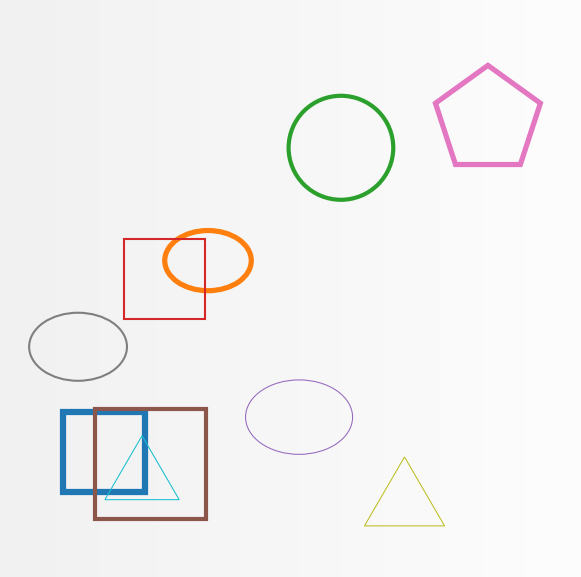[{"shape": "square", "thickness": 3, "radius": 0.35, "center": [0.179, 0.217]}, {"shape": "oval", "thickness": 2.5, "radius": 0.37, "center": [0.358, 0.548]}, {"shape": "circle", "thickness": 2, "radius": 0.45, "center": [0.587, 0.743]}, {"shape": "square", "thickness": 1, "radius": 0.35, "center": [0.283, 0.516]}, {"shape": "oval", "thickness": 0.5, "radius": 0.46, "center": [0.515, 0.277]}, {"shape": "square", "thickness": 2, "radius": 0.48, "center": [0.259, 0.196]}, {"shape": "pentagon", "thickness": 2.5, "radius": 0.47, "center": [0.839, 0.791]}, {"shape": "oval", "thickness": 1, "radius": 0.42, "center": [0.134, 0.399]}, {"shape": "triangle", "thickness": 0.5, "radius": 0.4, "center": [0.696, 0.128]}, {"shape": "triangle", "thickness": 0.5, "radius": 0.37, "center": [0.244, 0.171]}]